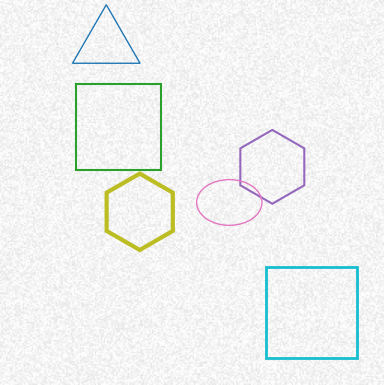[{"shape": "triangle", "thickness": 1, "radius": 0.51, "center": [0.276, 0.886]}, {"shape": "square", "thickness": 1.5, "radius": 0.56, "center": [0.308, 0.67]}, {"shape": "hexagon", "thickness": 1.5, "radius": 0.48, "center": [0.707, 0.567]}, {"shape": "oval", "thickness": 1, "radius": 0.42, "center": [0.596, 0.474]}, {"shape": "hexagon", "thickness": 3, "radius": 0.5, "center": [0.363, 0.45]}, {"shape": "square", "thickness": 2, "radius": 0.59, "center": [0.809, 0.188]}]